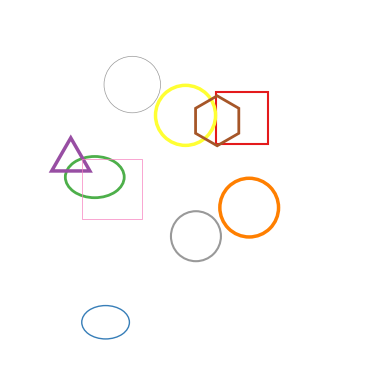[{"shape": "square", "thickness": 1.5, "radius": 0.34, "center": [0.629, 0.692]}, {"shape": "oval", "thickness": 1, "radius": 0.31, "center": [0.274, 0.163]}, {"shape": "oval", "thickness": 2, "radius": 0.38, "center": [0.246, 0.54]}, {"shape": "triangle", "thickness": 2.5, "radius": 0.29, "center": [0.184, 0.585]}, {"shape": "circle", "thickness": 2.5, "radius": 0.38, "center": [0.647, 0.461]}, {"shape": "circle", "thickness": 2.5, "radius": 0.39, "center": [0.482, 0.7]}, {"shape": "hexagon", "thickness": 2, "radius": 0.32, "center": [0.564, 0.686]}, {"shape": "square", "thickness": 0.5, "radius": 0.39, "center": [0.29, 0.509]}, {"shape": "circle", "thickness": 0.5, "radius": 0.37, "center": [0.344, 0.78]}, {"shape": "circle", "thickness": 1.5, "radius": 0.32, "center": [0.509, 0.386]}]